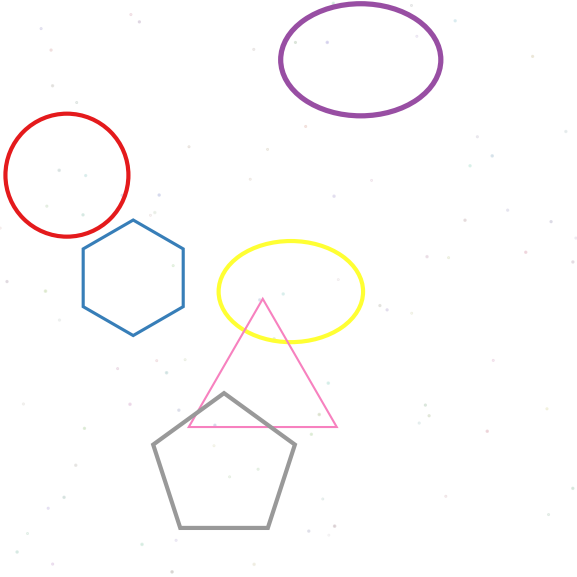[{"shape": "circle", "thickness": 2, "radius": 0.53, "center": [0.116, 0.696]}, {"shape": "hexagon", "thickness": 1.5, "radius": 0.5, "center": [0.231, 0.518]}, {"shape": "oval", "thickness": 2.5, "radius": 0.69, "center": [0.625, 0.896]}, {"shape": "oval", "thickness": 2, "radius": 0.63, "center": [0.504, 0.494]}, {"shape": "triangle", "thickness": 1, "radius": 0.74, "center": [0.455, 0.334]}, {"shape": "pentagon", "thickness": 2, "radius": 0.65, "center": [0.388, 0.189]}]